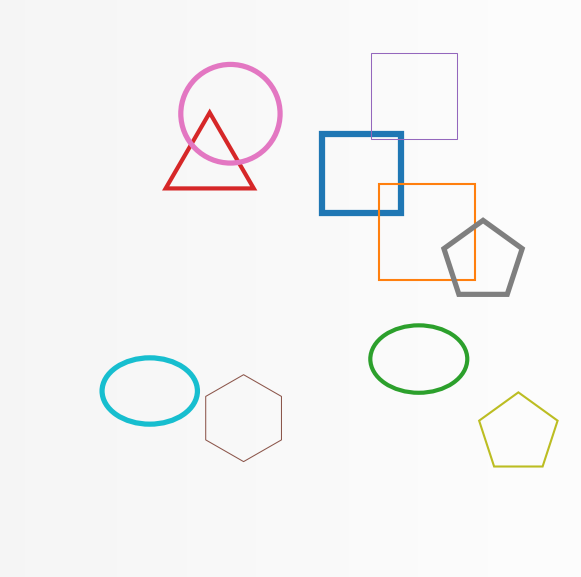[{"shape": "square", "thickness": 3, "radius": 0.34, "center": [0.621, 0.698]}, {"shape": "square", "thickness": 1, "radius": 0.41, "center": [0.734, 0.598]}, {"shape": "oval", "thickness": 2, "radius": 0.42, "center": [0.721, 0.377]}, {"shape": "triangle", "thickness": 2, "radius": 0.44, "center": [0.361, 0.717]}, {"shape": "square", "thickness": 0.5, "radius": 0.37, "center": [0.713, 0.833]}, {"shape": "hexagon", "thickness": 0.5, "radius": 0.38, "center": [0.419, 0.275]}, {"shape": "circle", "thickness": 2.5, "radius": 0.43, "center": [0.396, 0.802]}, {"shape": "pentagon", "thickness": 2.5, "radius": 0.35, "center": [0.831, 0.547]}, {"shape": "pentagon", "thickness": 1, "radius": 0.35, "center": [0.892, 0.249]}, {"shape": "oval", "thickness": 2.5, "radius": 0.41, "center": [0.258, 0.322]}]